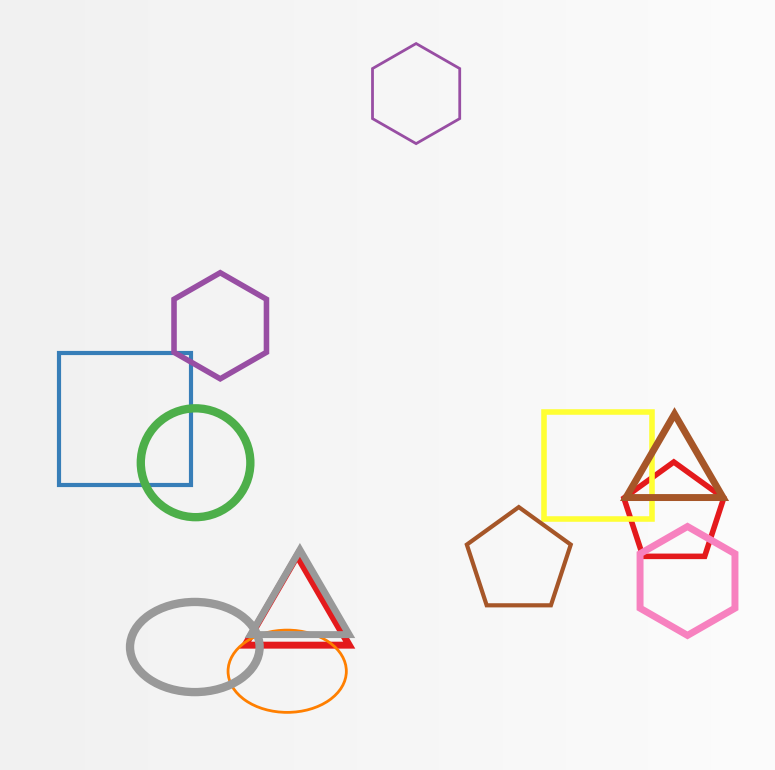[{"shape": "triangle", "thickness": 2.5, "radius": 0.39, "center": [0.383, 0.201]}, {"shape": "pentagon", "thickness": 2, "radius": 0.34, "center": [0.869, 0.332]}, {"shape": "square", "thickness": 1.5, "radius": 0.43, "center": [0.162, 0.456]}, {"shape": "circle", "thickness": 3, "radius": 0.35, "center": [0.252, 0.399]}, {"shape": "hexagon", "thickness": 1, "radius": 0.32, "center": [0.537, 0.878]}, {"shape": "hexagon", "thickness": 2, "radius": 0.34, "center": [0.284, 0.577]}, {"shape": "oval", "thickness": 1, "radius": 0.38, "center": [0.371, 0.128]}, {"shape": "square", "thickness": 2, "radius": 0.35, "center": [0.772, 0.395]}, {"shape": "triangle", "thickness": 2.5, "radius": 0.36, "center": [0.87, 0.39]}, {"shape": "pentagon", "thickness": 1.5, "radius": 0.35, "center": [0.669, 0.271]}, {"shape": "hexagon", "thickness": 2.5, "radius": 0.35, "center": [0.887, 0.246]}, {"shape": "triangle", "thickness": 2.5, "radius": 0.37, "center": [0.387, 0.213]}, {"shape": "oval", "thickness": 3, "radius": 0.42, "center": [0.251, 0.16]}]